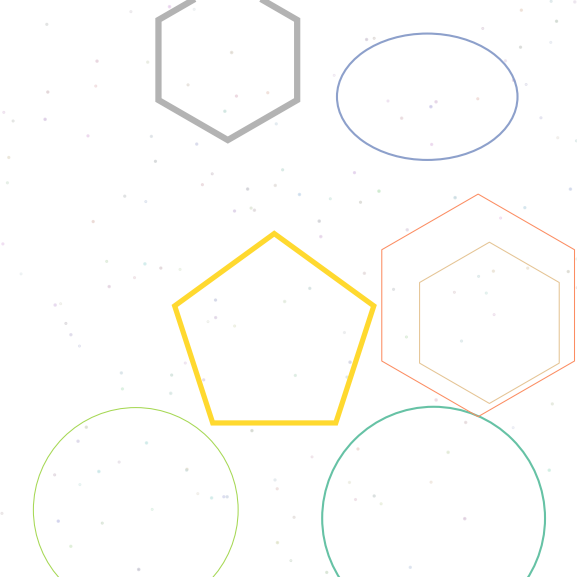[{"shape": "circle", "thickness": 1, "radius": 0.96, "center": [0.751, 0.102]}, {"shape": "hexagon", "thickness": 0.5, "radius": 0.96, "center": [0.828, 0.47]}, {"shape": "oval", "thickness": 1, "radius": 0.78, "center": [0.74, 0.832]}, {"shape": "circle", "thickness": 0.5, "radius": 0.89, "center": [0.235, 0.116]}, {"shape": "pentagon", "thickness": 2.5, "radius": 0.91, "center": [0.475, 0.413]}, {"shape": "hexagon", "thickness": 0.5, "radius": 0.7, "center": [0.847, 0.44]}, {"shape": "hexagon", "thickness": 3, "radius": 0.69, "center": [0.394, 0.895]}]